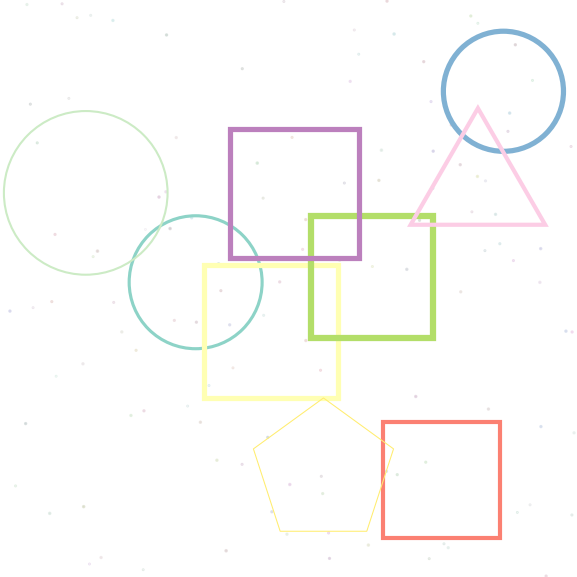[{"shape": "circle", "thickness": 1.5, "radius": 0.58, "center": [0.339, 0.51]}, {"shape": "square", "thickness": 2.5, "radius": 0.58, "center": [0.469, 0.426]}, {"shape": "square", "thickness": 2, "radius": 0.5, "center": [0.765, 0.168]}, {"shape": "circle", "thickness": 2.5, "radius": 0.52, "center": [0.872, 0.841]}, {"shape": "square", "thickness": 3, "radius": 0.53, "center": [0.644, 0.52]}, {"shape": "triangle", "thickness": 2, "radius": 0.67, "center": [0.828, 0.677]}, {"shape": "square", "thickness": 2.5, "radius": 0.56, "center": [0.51, 0.664]}, {"shape": "circle", "thickness": 1, "radius": 0.71, "center": [0.148, 0.665]}, {"shape": "pentagon", "thickness": 0.5, "radius": 0.64, "center": [0.56, 0.182]}]